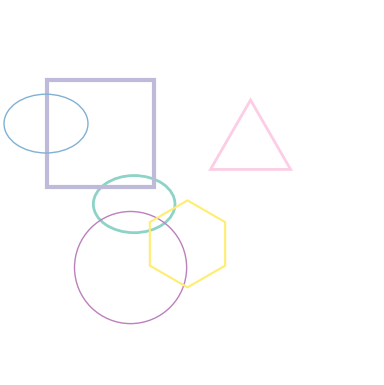[{"shape": "oval", "thickness": 2, "radius": 0.53, "center": [0.348, 0.47]}, {"shape": "square", "thickness": 3, "radius": 0.69, "center": [0.26, 0.654]}, {"shape": "oval", "thickness": 1, "radius": 0.55, "center": [0.119, 0.679]}, {"shape": "triangle", "thickness": 2, "radius": 0.6, "center": [0.651, 0.62]}, {"shape": "circle", "thickness": 1, "radius": 0.73, "center": [0.339, 0.305]}, {"shape": "hexagon", "thickness": 1.5, "radius": 0.56, "center": [0.487, 0.367]}]